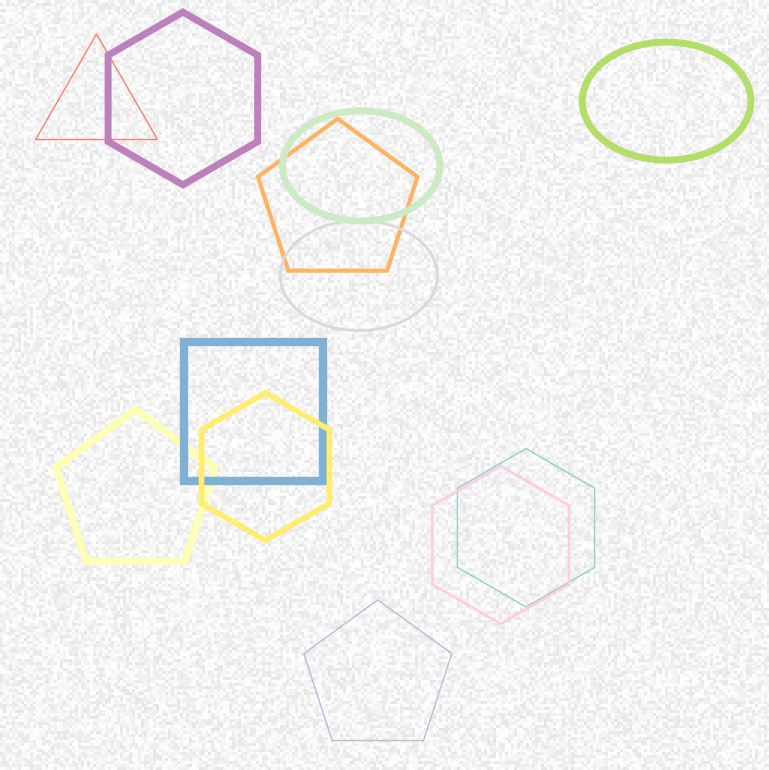[{"shape": "hexagon", "thickness": 0.5, "radius": 0.51, "center": [0.683, 0.315]}, {"shape": "pentagon", "thickness": 2.5, "radius": 0.54, "center": [0.176, 0.359]}, {"shape": "pentagon", "thickness": 0.5, "radius": 0.5, "center": [0.491, 0.12]}, {"shape": "triangle", "thickness": 0.5, "radius": 0.46, "center": [0.125, 0.864]}, {"shape": "square", "thickness": 3, "radius": 0.45, "center": [0.329, 0.466]}, {"shape": "pentagon", "thickness": 1.5, "radius": 0.55, "center": [0.439, 0.737]}, {"shape": "oval", "thickness": 2.5, "radius": 0.55, "center": [0.866, 0.869]}, {"shape": "hexagon", "thickness": 1, "radius": 0.51, "center": [0.65, 0.292]}, {"shape": "oval", "thickness": 1, "radius": 0.51, "center": [0.466, 0.642]}, {"shape": "hexagon", "thickness": 2.5, "radius": 0.56, "center": [0.238, 0.872]}, {"shape": "oval", "thickness": 2.5, "radius": 0.51, "center": [0.469, 0.785]}, {"shape": "hexagon", "thickness": 2, "radius": 0.48, "center": [0.345, 0.394]}]